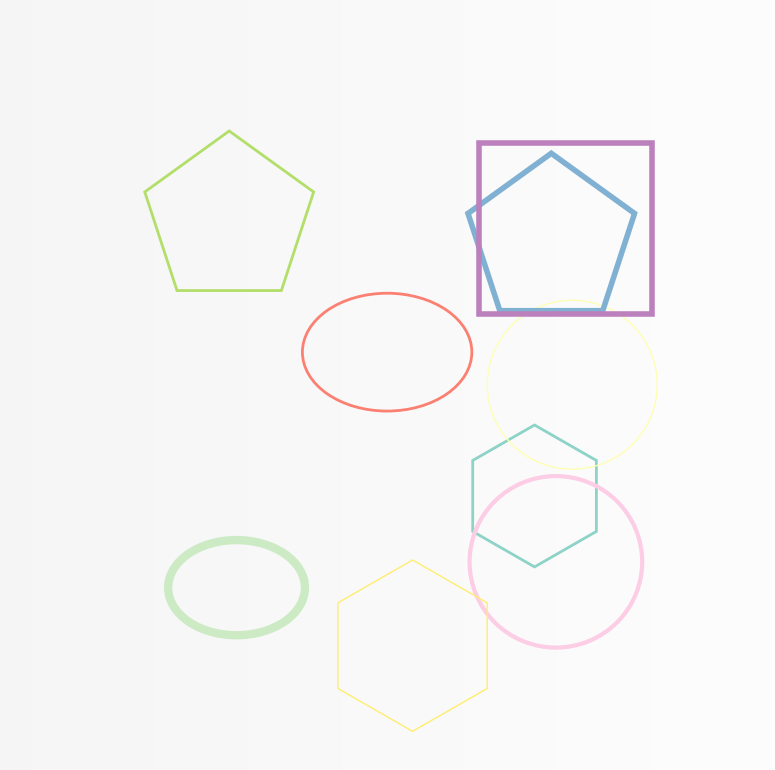[{"shape": "hexagon", "thickness": 1, "radius": 0.46, "center": [0.69, 0.356]}, {"shape": "circle", "thickness": 0.5, "radius": 0.55, "center": [0.738, 0.5]}, {"shape": "oval", "thickness": 1, "radius": 0.55, "center": [0.5, 0.543]}, {"shape": "pentagon", "thickness": 2, "radius": 0.56, "center": [0.711, 0.688]}, {"shape": "pentagon", "thickness": 1, "radius": 0.57, "center": [0.296, 0.715]}, {"shape": "circle", "thickness": 1.5, "radius": 0.56, "center": [0.717, 0.27]}, {"shape": "square", "thickness": 2, "radius": 0.56, "center": [0.73, 0.703]}, {"shape": "oval", "thickness": 3, "radius": 0.44, "center": [0.305, 0.237]}, {"shape": "hexagon", "thickness": 0.5, "radius": 0.56, "center": [0.532, 0.161]}]